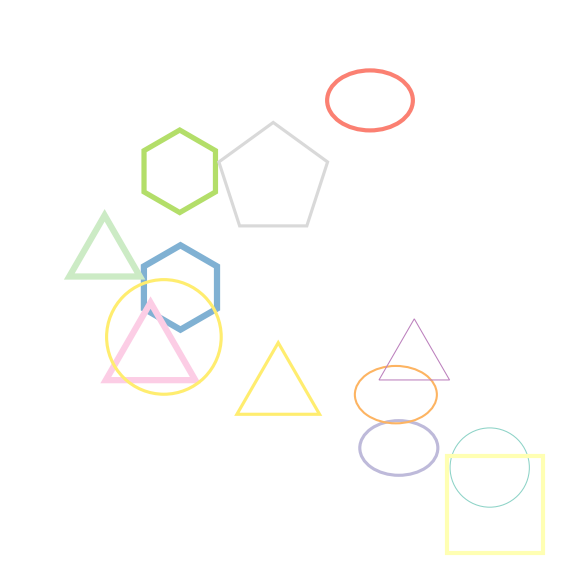[{"shape": "circle", "thickness": 0.5, "radius": 0.34, "center": [0.848, 0.19]}, {"shape": "square", "thickness": 2, "radius": 0.42, "center": [0.857, 0.126]}, {"shape": "oval", "thickness": 1.5, "radius": 0.34, "center": [0.691, 0.223]}, {"shape": "oval", "thickness": 2, "radius": 0.37, "center": [0.641, 0.825]}, {"shape": "hexagon", "thickness": 3, "radius": 0.37, "center": [0.312, 0.501]}, {"shape": "oval", "thickness": 1, "radius": 0.36, "center": [0.685, 0.316]}, {"shape": "hexagon", "thickness": 2.5, "radius": 0.36, "center": [0.311, 0.703]}, {"shape": "triangle", "thickness": 3, "radius": 0.45, "center": [0.261, 0.386]}, {"shape": "pentagon", "thickness": 1.5, "radius": 0.49, "center": [0.473, 0.688]}, {"shape": "triangle", "thickness": 0.5, "radius": 0.35, "center": [0.717, 0.376]}, {"shape": "triangle", "thickness": 3, "radius": 0.35, "center": [0.181, 0.556]}, {"shape": "circle", "thickness": 1.5, "radius": 0.5, "center": [0.284, 0.416]}, {"shape": "triangle", "thickness": 1.5, "radius": 0.41, "center": [0.482, 0.323]}]